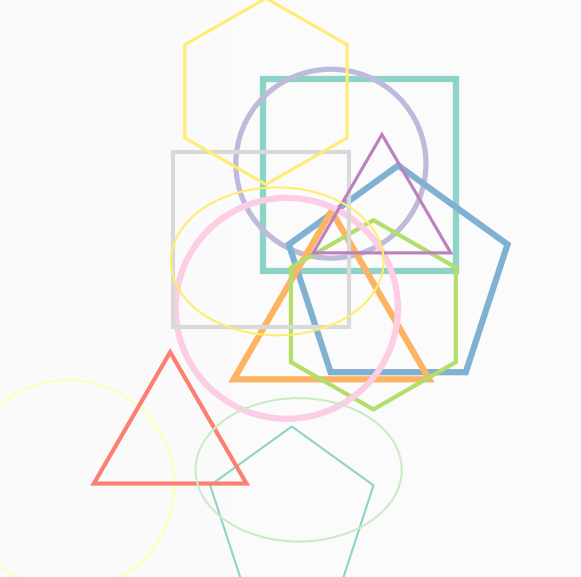[{"shape": "pentagon", "thickness": 1, "radius": 0.74, "center": [0.502, 0.113]}, {"shape": "square", "thickness": 3, "radius": 0.83, "center": [0.618, 0.696]}, {"shape": "circle", "thickness": 1, "radius": 0.91, "center": [0.117, 0.159]}, {"shape": "circle", "thickness": 2.5, "radius": 0.82, "center": [0.569, 0.716]}, {"shape": "triangle", "thickness": 2, "radius": 0.76, "center": [0.293, 0.238]}, {"shape": "pentagon", "thickness": 3, "radius": 0.99, "center": [0.685, 0.515]}, {"shape": "triangle", "thickness": 3, "radius": 0.97, "center": [0.57, 0.439]}, {"shape": "hexagon", "thickness": 2, "radius": 0.82, "center": [0.642, 0.454]}, {"shape": "circle", "thickness": 3, "radius": 0.96, "center": [0.493, 0.465]}, {"shape": "square", "thickness": 2, "radius": 0.76, "center": [0.45, 0.585]}, {"shape": "triangle", "thickness": 1.5, "radius": 0.68, "center": [0.657, 0.63]}, {"shape": "oval", "thickness": 1, "radius": 0.89, "center": [0.514, 0.186]}, {"shape": "hexagon", "thickness": 1.5, "radius": 0.81, "center": [0.458, 0.841]}, {"shape": "oval", "thickness": 1, "radius": 0.91, "center": [0.477, 0.547]}]